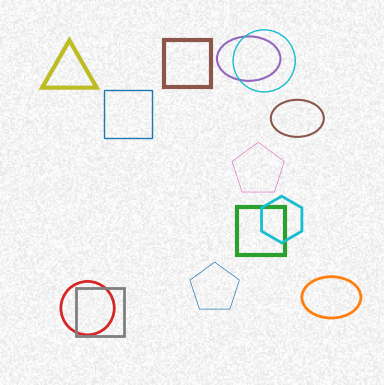[{"shape": "pentagon", "thickness": 0.5, "radius": 0.34, "center": [0.558, 0.252]}, {"shape": "square", "thickness": 1, "radius": 0.31, "center": [0.332, 0.704]}, {"shape": "oval", "thickness": 2, "radius": 0.38, "center": [0.861, 0.228]}, {"shape": "square", "thickness": 3, "radius": 0.31, "center": [0.678, 0.401]}, {"shape": "circle", "thickness": 2, "radius": 0.35, "center": [0.227, 0.2]}, {"shape": "oval", "thickness": 1.5, "radius": 0.41, "center": [0.646, 0.848]}, {"shape": "oval", "thickness": 1.5, "radius": 0.34, "center": [0.772, 0.693]}, {"shape": "square", "thickness": 3, "radius": 0.3, "center": [0.486, 0.835]}, {"shape": "pentagon", "thickness": 0.5, "radius": 0.36, "center": [0.671, 0.559]}, {"shape": "square", "thickness": 2, "radius": 0.31, "center": [0.259, 0.189]}, {"shape": "triangle", "thickness": 3, "radius": 0.41, "center": [0.18, 0.813]}, {"shape": "circle", "thickness": 1, "radius": 0.4, "center": [0.686, 0.842]}, {"shape": "hexagon", "thickness": 2, "radius": 0.3, "center": [0.732, 0.43]}]